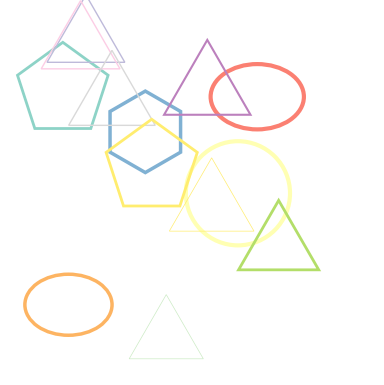[{"shape": "pentagon", "thickness": 2, "radius": 0.62, "center": [0.163, 0.766]}, {"shape": "circle", "thickness": 3, "radius": 0.68, "center": [0.618, 0.498]}, {"shape": "triangle", "thickness": 1, "radius": 0.58, "center": [0.223, 0.897]}, {"shape": "oval", "thickness": 3, "radius": 0.61, "center": [0.668, 0.749]}, {"shape": "hexagon", "thickness": 2.5, "radius": 0.53, "center": [0.377, 0.658]}, {"shape": "oval", "thickness": 2.5, "radius": 0.57, "center": [0.178, 0.208]}, {"shape": "triangle", "thickness": 2, "radius": 0.6, "center": [0.724, 0.359]}, {"shape": "triangle", "thickness": 1, "radius": 0.59, "center": [0.209, 0.88]}, {"shape": "triangle", "thickness": 1, "radius": 0.65, "center": [0.291, 0.739]}, {"shape": "triangle", "thickness": 1.5, "radius": 0.65, "center": [0.538, 0.767]}, {"shape": "triangle", "thickness": 0.5, "radius": 0.56, "center": [0.432, 0.124]}, {"shape": "triangle", "thickness": 0.5, "radius": 0.64, "center": [0.55, 0.463]}, {"shape": "pentagon", "thickness": 2, "radius": 0.62, "center": [0.394, 0.566]}]